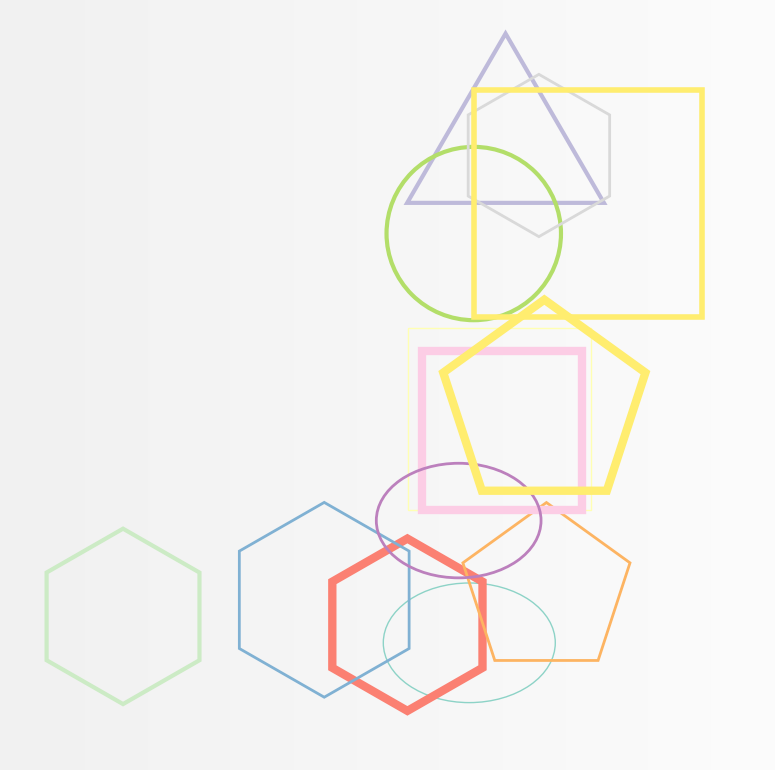[{"shape": "oval", "thickness": 0.5, "radius": 0.55, "center": [0.606, 0.165]}, {"shape": "square", "thickness": 0.5, "radius": 0.59, "center": [0.644, 0.456]}, {"shape": "triangle", "thickness": 1.5, "radius": 0.73, "center": [0.652, 0.81]}, {"shape": "hexagon", "thickness": 3, "radius": 0.56, "center": [0.526, 0.189]}, {"shape": "hexagon", "thickness": 1, "radius": 0.63, "center": [0.418, 0.221]}, {"shape": "pentagon", "thickness": 1, "radius": 0.57, "center": [0.705, 0.234]}, {"shape": "circle", "thickness": 1.5, "radius": 0.56, "center": [0.611, 0.697]}, {"shape": "square", "thickness": 3, "radius": 0.52, "center": [0.648, 0.441]}, {"shape": "hexagon", "thickness": 1, "radius": 0.53, "center": [0.695, 0.798]}, {"shape": "oval", "thickness": 1, "radius": 0.53, "center": [0.592, 0.324]}, {"shape": "hexagon", "thickness": 1.5, "radius": 0.57, "center": [0.159, 0.199]}, {"shape": "square", "thickness": 2, "radius": 0.74, "center": [0.758, 0.735]}, {"shape": "pentagon", "thickness": 3, "radius": 0.69, "center": [0.702, 0.474]}]